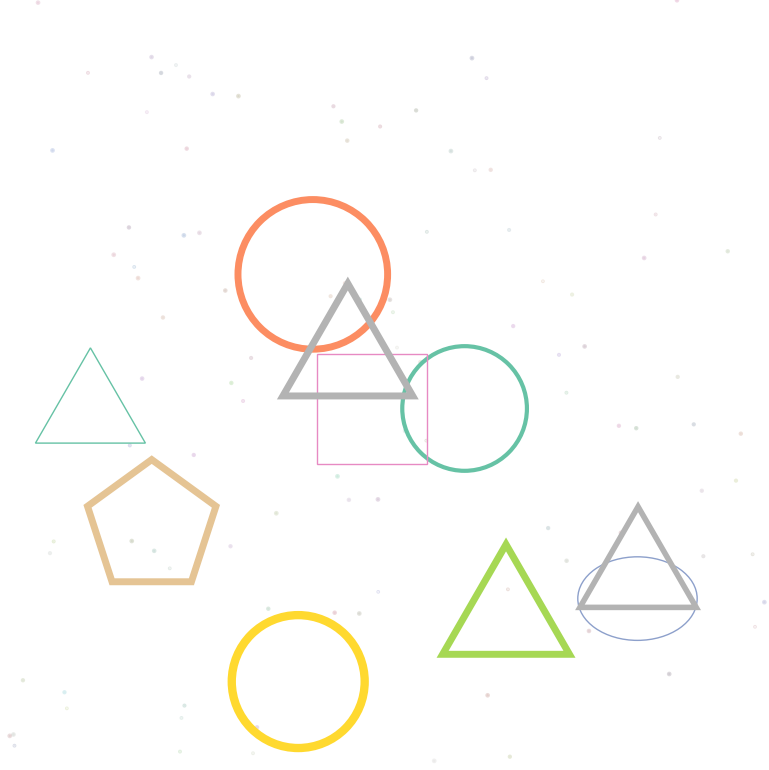[{"shape": "triangle", "thickness": 0.5, "radius": 0.41, "center": [0.117, 0.466]}, {"shape": "circle", "thickness": 1.5, "radius": 0.4, "center": [0.603, 0.469]}, {"shape": "circle", "thickness": 2.5, "radius": 0.49, "center": [0.406, 0.644]}, {"shape": "oval", "thickness": 0.5, "radius": 0.39, "center": [0.828, 0.223]}, {"shape": "square", "thickness": 0.5, "radius": 0.36, "center": [0.483, 0.469]}, {"shape": "triangle", "thickness": 2.5, "radius": 0.48, "center": [0.657, 0.198]}, {"shape": "circle", "thickness": 3, "radius": 0.43, "center": [0.387, 0.115]}, {"shape": "pentagon", "thickness": 2.5, "radius": 0.44, "center": [0.197, 0.315]}, {"shape": "triangle", "thickness": 2.5, "radius": 0.49, "center": [0.452, 0.534]}, {"shape": "triangle", "thickness": 2, "radius": 0.44, "center": [0.829, 0.255]}]